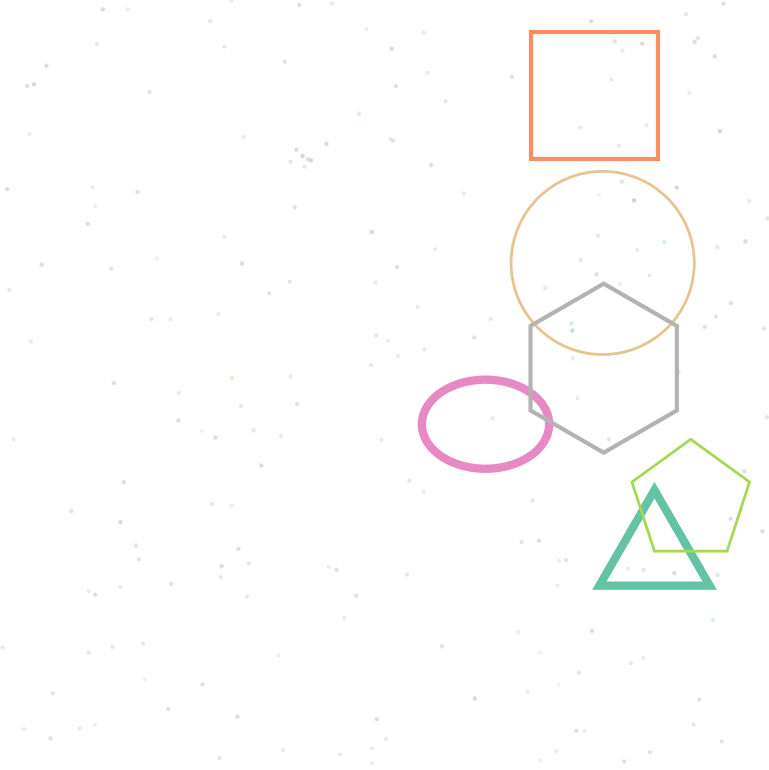[{"shape": "triangle", "thickness": 3, "radius": 0.41, "center": [0.85, 0.281]}, {"shape": "square", "thickness": 1.5, "radius": 0.41, "center": [0.772, 0.876]}, {"shape": "oval", "thickness": 3, "radius": 0.41, "center": [0.63, 0.449]}, {"shape": "pentagon", "thickness": 1, "radius": 0.4, "center": [0.897, 0.349]}, {"shape": "circle", "thickness": 1, "radius": 0.59, "center": [0.783, 0.659]}, {"shape": "hexagon", "thickness": 1.5, "radius": 0.55, "center": [0.784, 0.522]}]